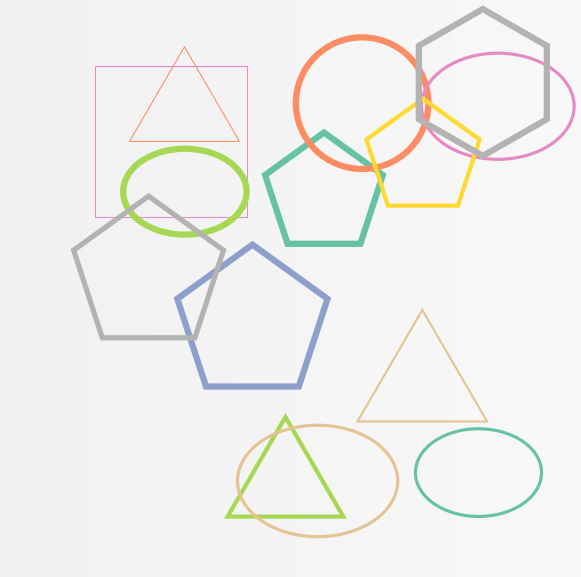[{"shape": "oval", "thickness": 1.5, "radius": 0.54, "center": [0.823, 0.181]}, {"shape": "pentagon", "thickness": 3, "radius": 0.53, "center": [0.557, 0.663]}, {"shape": "triangle", "thickness": 0.5, "radius": 0.55, "center": [0.317, 0.809]}, {"shape": "circle", "thickness": 3, "radius": 0.57, "center": [0.623, 0.82]}, {"shape": "pentagon", "thickness": 3, "radius": 0.68, "center": [0.434, 0.44]}, {"shape": "square", "thickness": 0.5, "radius": 0.65, "center": [0.295, 0.755]}, {"shape": "oval", "thickness": 1.5, "radius": 0.66, "center": [0.856, 0.815]}, {"shape": "triangle", "thickness": 2, "radius": 0.57, "center": [0.491, 0.162]}, {"shape": "oval", "thickness": 3, "radius": 0.53, "center": [0.318, 0.667]}, {"shape": "pentagon", "thickness": 2, "radius": 0.51, "center": [0.728, 0.726]}, {"shape": "oval", "thickness": 1.5, "radius": 0.69, "center": [0.546, 0.166]}, {"shape": "triangle", "thickness": 1, "radius": 0.64, "center": [0.727, 0.334]}, {"shape": "pentagon", "thickness": 2.5, "radius": 0.68, "center": [0.256, 0.524]}, {"shape": "hexagon", "thickness": 3, "radius": 0.64, "center": [0.831, 0.856]}]